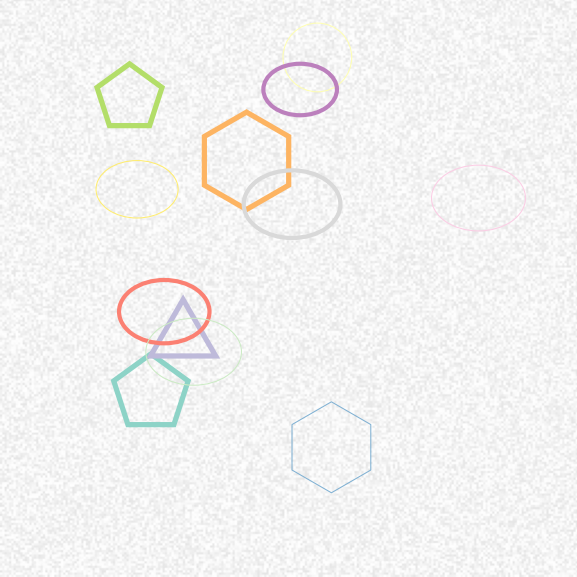[{"shape": "pentagon", "thickness": 2.5, "radius": 0.34, "center": [0.261, 0.319]}, {"shape": "circle", "thickness": 0.5, "radius": 0.3, "center": [0.55, 0.9]}, {"shape": "triangle", "thickness": 2.5, "radius": 0.33, "center": [0.317, 0.415]}, {"shape": "oval", "thickness": 2, "radius": 0.39, "center": [0.284, 0.459]}, {"shape": "hexagon", "thickness": 0.5, "radius": 0.39, "center": [0.574, 0.225]}, {"shape": "hexagon", "thickness": 2.5, "radius": 0.42, "center": [0.427, 0.721]}, {"shape": "pentagon", "thickness": 2.5, "radius": 0.3, "center": [0.224, 0.829]}, {"shape": "oval", "thickness": 0.5, "radius": 0.41, "center": [0.829, 0.656]}, {"shape": "oval", "thickness": 2, "radius": 0.42, "center": [0.506, 0.646]}, {"shape": "oval", "thickness": 2, "radius": 0.32, "center": [0.52, 0.844]}, {"shape": "oval", "thickness": 0.5, "radius": 0.41, "center": [0.335, 0.39]}, {"shape": "oval", "thickness": 0.5, "radius": 0.36, "center": [0.237, 0.671]}]